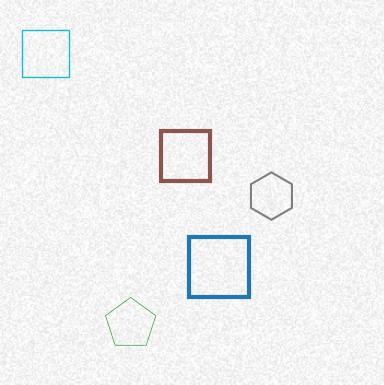[{"shape": "square", "thickness": 3, "radius": 0.39, "center": [0.568, 0.307]}, {"shape": "pentagon", "thickness": 0.5, "radius": 0.34, "center": [0.339, 0.159]}, {"shape": "square", "thickness": 3, "radius": 0.32, "center": [0.482, 0.594]}, {"shape": "hexagon", "thickness": 1.5, "radius": 0.31, "center": [0.705, 0.491]}, {"shape": "square", "thickness": 1, "radius": 0.3, "center": [0.117, 0.862]}]